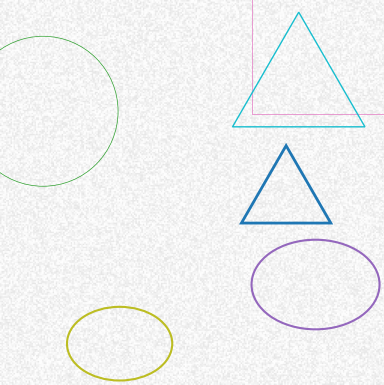[{"shape": "triangle", "thickness": 2, "radius": 0.67, "center": [0.743, 0.488]}, {"shape": "circle", "thickness": 0.5, "radius": 0.97, "center": [0.112, 0.711]}, {"shape": "oval", "thickness": 1.5, "radius": 0.83, "center": [0.82, 0.261]}, {"shape": "square", "thickness": 0.5, "radius": 0.97, "center": [0.849, 0.898]}, {"shape": "oval", "thickness": 1.5, "radius": 0.68, "center": [0.311, 0.107]}, {"shape": "triangle", "thickness": 1, "radius": 0.99, "center": [0.776, 0.77]}]